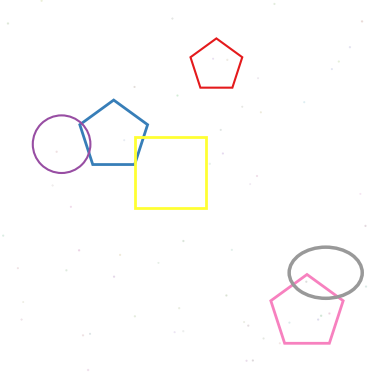[{"shape": "pentagon", "thickness": 1.5, "radius": 0.35, "center": [0.562, 0.829]}, {"shape": "pentagon", "thickness": 2, "radius": 0.46, "center": [0.295, 0.648]}, {"shape": "circle", "thickness": 1.5, "radius": 0.37, "center": [0.16, 0.625]}, {"shape": "square", "thickness": 2, "radius": 0.46, "center": [0.443, 0.552]}, {"shape": "pentagon", "thickness": 2, "radius": 0.49, "center": [0.797, 0.188]}, {"shape": "oval", "thickness": 2.5, "radius": 0.47, "center": [0.846, 0.292]}]